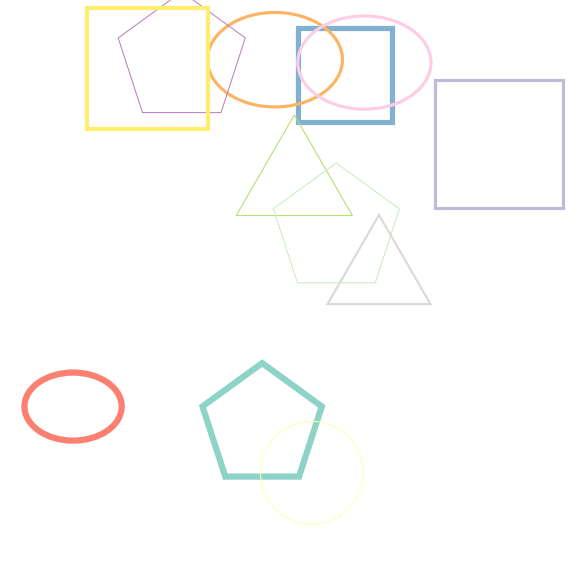[{"shape": "pentagon", "thickness": 3, "radius": 0.54, "center": [0.454, 0.262]}, {"shape": "circle", "thickness": 0.5, "radius": 0.44, "center": [0.54, 0.181]}, {"shape": "square", "thickness": 1.5, "radius": 0.55, "center": [0.863, 0.749]}, {"shape": "oval", "thickness": 3, "radius": 0.42, "center": [0.127, 0.295]}, {"shape": "square", "thickness": 2.5, "radius": 0.41, "center": [0.598, 0.87]}, {"shape": "oval", "thickness": 1.5, "radius": 0.58, "center": [0.476, 0.896]}, {"shape": "triangle", "thickness": 0.5, "radius": 0.58, "center": [0.51, 0.684]}, {"shape": "oval", "thickness": 1.5, "radius": 0.58, "center": [0.631, 0.891]}, {"shape": "triangle", "thickness": 1, "radius": 0.51, "center": [0.656, 0.524]}, {"shape": "pentagon", "thickness": 0.5, "radius": 0.58, "center": [0.315, 0.898]}, {"shape": "pentagon", "thickness": 0.5, "radius": 0.57, "center": [0.582, 0.602]}, {"shape": "square", "thickness": 2, "radius": 0.52, "center": [0.255, 0.881]}]